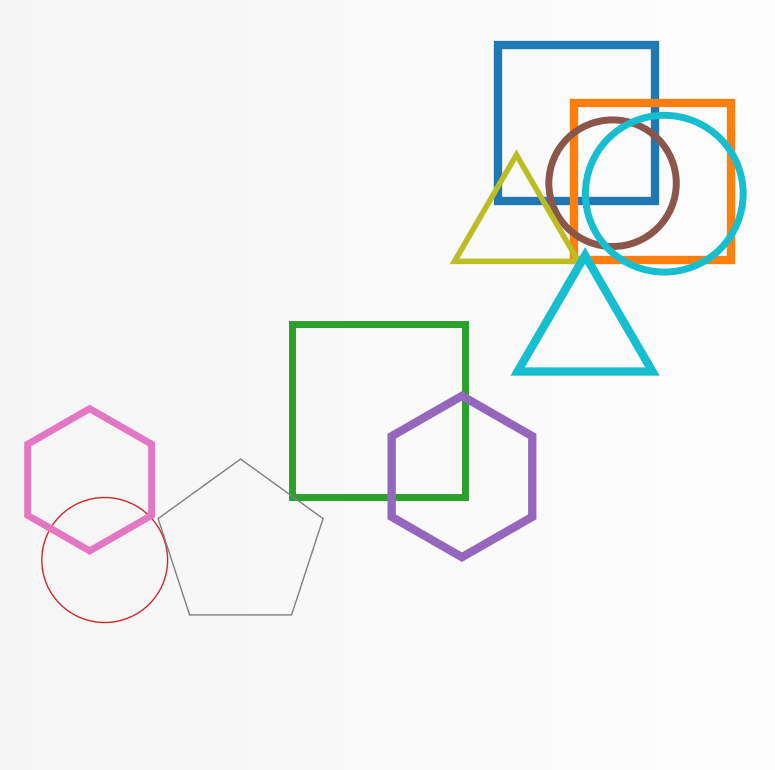[{"shape": "square", "thickness": 3, "radius": 0.51, "center": [0.744, 0.84]}, {"shape": "square", "thickness": 3, "radius": 0.51, "center": [0.842, 0.764]}, {"shape": "square", "thickness": 2.5, "radius": 0.56, "center": [0.488, 0.467]}, {"shape": "circle", "thickness": 0.5, "radius": 0.41, "center": [0.135, 0.273]}, {"shape": "hexagon", "thickness": 3, "radius": 0.52, "center": [0.596, 0.381]}, {"shape": "circle", "thickness": 2.5, "radius": 0.41, "center": [0.79, 0.762]}, {"shape": "hexagon", "thickness": 2.5, "radius": 0.46, "center": [0.116, 0.377]}, {"shape": "pentagon", "thickness": 0.5, "radius": 0.56, "center": [0.31, 0.292]}, {"shape": "triangle", "thickness": 2, "radius": 0.46, "center": [0.666, 0.707]}, {"shape": "circle", "thickness": 2.5, "radius": 0.51, "center": [0.857, 0.748]}, {"shape": "triangle", "thickness": 3, "radius": 0.5, "center": [0.755, 0.568]}]